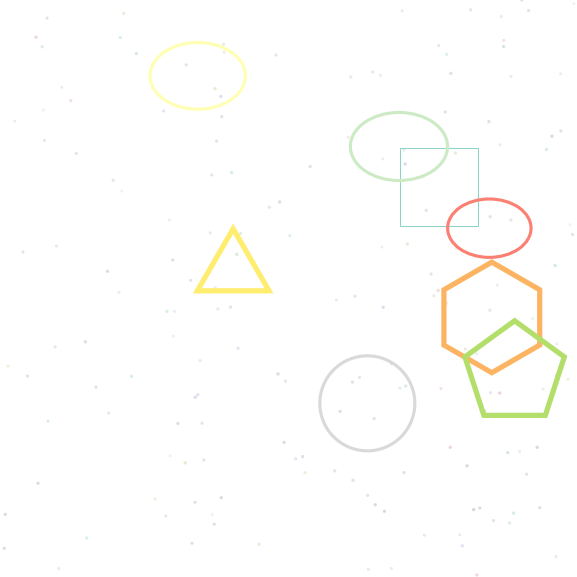[{"shape": "square", "thickness": 0.5, "radius": 0.34, "center": [0.76, 0.675]}, {"shape": "oval", "thickness": 1.5, "radius": 0.41, "center": [0.342, 0.868]}, {"shape": "oval", "thickness": 1.5, "radius": 0.36, "center": [0.847, 0.604]}, {"shape": "hexagon", "thickness": 2.5, "radius": 0.48, "center": [0.852, 0.449]}, {"shape": "pentagon", "thickness": 2.5, "radius": 0.45, "center": [0.891, 0.353]}, {"shape": "circle", "thickness": 1.5, "radius": 0.41, "center": [0.636, 0.301]}, {"shape": "oval", "thickness": 1.5, "radius": 0.42, "center": [0.691, 0.745]}, {"shape": "triangle", "thickness": 2.5, "radius": 0.36, "center": [0.404, 0.531]}]